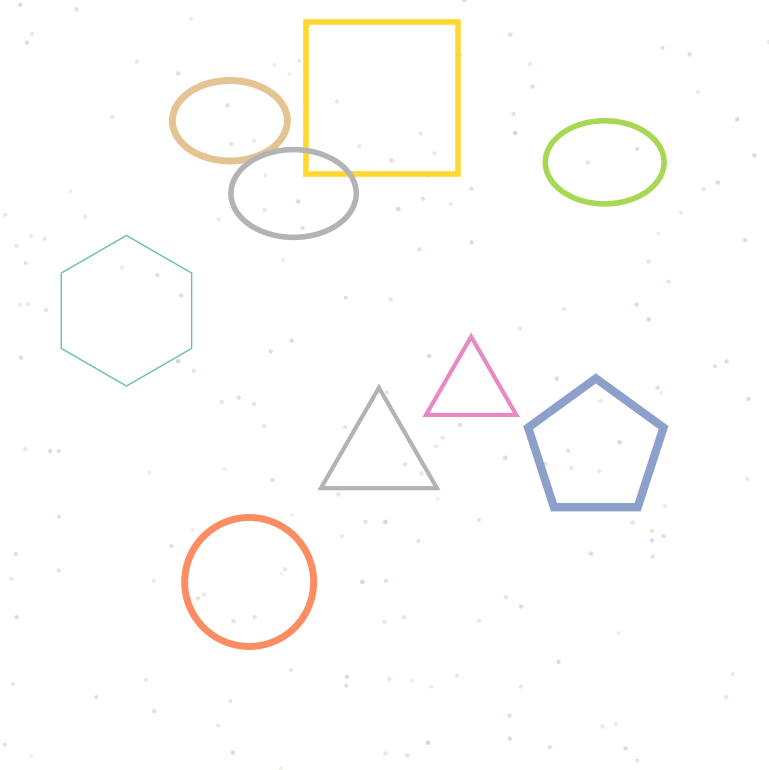[{"shape": "hexagon", "thickness": 0.5, "radius": 0.49, "center": [0.164, 0.596]}, {"shape": "circle", "thickness": 2.5, "radius": 0.42, "center": [0.324, 0.244]}, {"shape": "pentagon", "thickness": 3, "radius": 0.46, "center": [0.774, 0.416]}, {"shape": "triangle", "thickness": 1.5, "radius": 0.34, "center": [0.612, 0.495]}, {"shape": "oval", "thickness": 2, "radius": 0.39, "center": [0.785, 0.789]}, {"shape": "square", "thickness": 2, "radius": 0.49, "center": [0.496, 0.873]}, {"shape": "oval", "thickness": 2.5, "radius": 0.37, "center": [0.299, 0.843]}, {"shape": "oval", "thickness": 2, "radius": 0.41, "center": [0.381, 0.749]}, {"shape": "triangle", "thickness": 1.5, "radius": 0.43, "center": [0.492, 0.41]}]